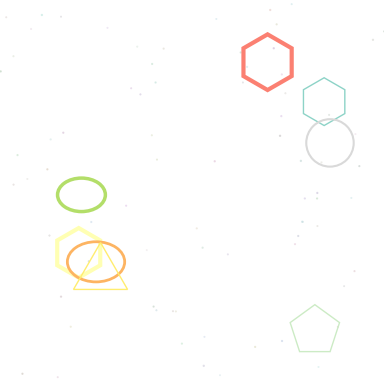[{"shape": "hexagon", "thickness": 1, "radius": 0.31, "center": [0.842, 0.736]}, {"shape": "hexagon", "thickness": 3, "radius": 0.32, "center": [0.204, 0.343]}, {"shape": "hexagon", "thickness": 3, "radius": 0.36, "center": [0.695, 0.838]}, {"shape": "oval", "thickness": 2, "radius": 0.37, "center": [0.249, 0.32]}, {"shape": "oval", "thickness": 2.5, "radius": 0.31, "center": [0.212, 0.494]}, {"shape": "circle", "thickness": 1.5, "radius": 0.31, "center": [0.857, 0.629]}, {"shape": "pentagon", "thickness": 1, "radius": 0.34, "center": [0.818, 0.141]}, {"shape": "triangle", "thickness": 1, "radius": 0.41, "center": [0.261, 0.289]}]